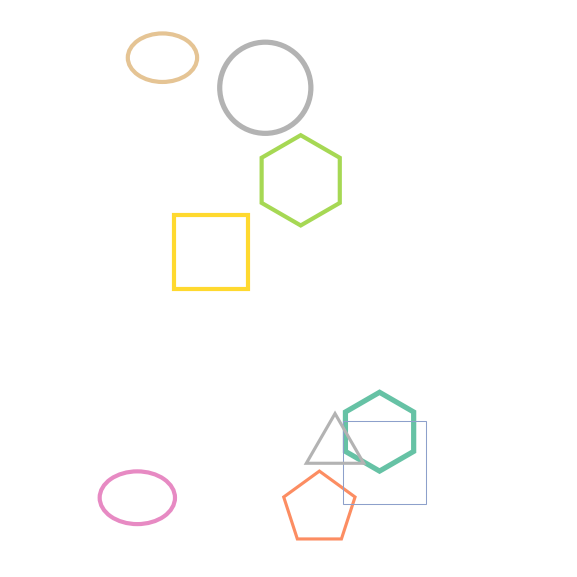[{"shape": "hexagon", "thickness": 2.5, "radius": 0.34, "center": [0.657, 0.252]}, {"shape": "pentagon", "thickness": 1.5, "radius": 0.32, "center": [0.553, 0.118]}, {"shape": "square", "thickness": 0.5, "radius": 0.36, "center": [0.666, 0.198]}, {"shape": "oval", "thickness": 2, "radius": 0.33, "center": [0.238, 0.137]}, {"shape": "hexagon", "thickness": 2, "radius": 0.39, "center": [0.521, 0.687]}, {"shape": "square", "thickness": 2, "radius": 0.32, "center": [0.366, 0.562]}, {"shape": "oval", "thickness": 2, "radius": 0.3, "center": [0.281, 0.899]}, {"shape": "triangle", "thickness": 1.5, "radius": 0.29, "center": [0.58, 0.226]}, {"shape": "circle", "thickness": 2.5, "radius": 0.39, "center": [0.459, 0.847]}]